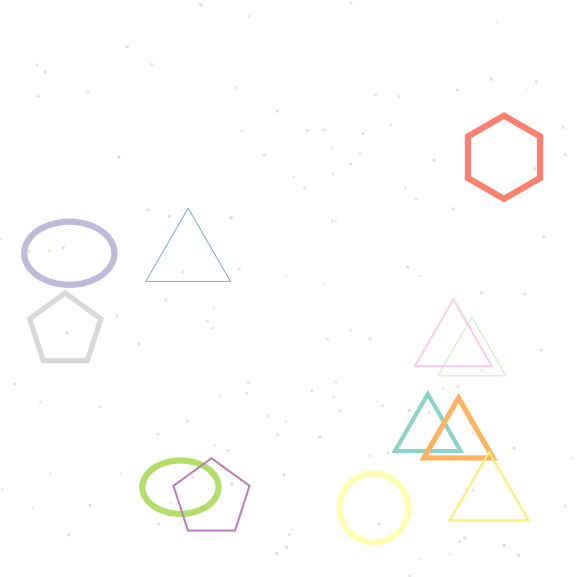[{"shape": "triangle", "thickness": 2, "radius": 0.33, "center": [0.741, 0.251]}, {"shape": "circle", "thickness": 3, "radius": 0.3, "center": [0.647, 0.12]}, {"shape": "oval", "thickness": 3, "radius": 0.39, "center": [0.12, 0.561]}, {"shape": "hexagon", "thickness": 3, "radius": 0.36, "center": [0.873, 0.727]}, {"shape": "triangle", "thickness": 0.5, "radius": 0.42, "center": [0.326, 0.554]}, {"shape": "triangle", "thickness": 2.5, "radius": 0.35, "center": [0.794, 0.241]}, {"shape": "oval", "thickness": 3, "radius": 0.33, "center": [0.313, 0.156]}, {"shape": "triangle", "thickness": 1, "radius": 0.39, "center": [0.785, 0.404]}, {"shape": "pentagon", "thickness": 2.5, "radius": 0.32, "center": [0.113, 0.427]}, {"shape": "pentagon", "thickness": 1, "radius": 0.35, "center": [0.366, 0.136]}, {"shape": "triangle", "thickness": 0.5, "radius": 0.34, "center": [0.817, 0.382]}, {"shape": "triangle", "thickness": 1, "radius": 0.39, "center": [0.847, 0.137]}]